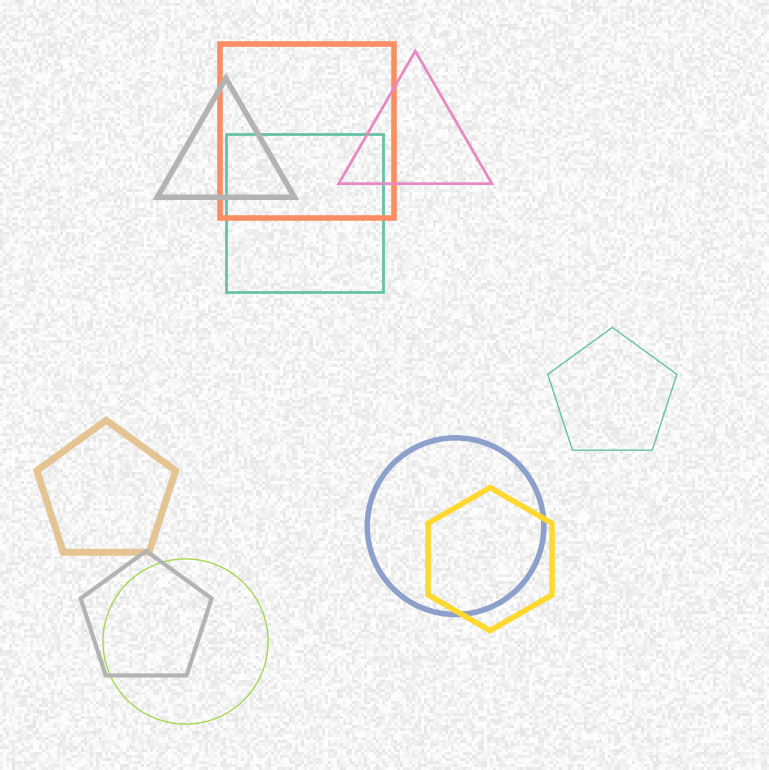[{"shape": "pentagon", "thickness": 0.5, "radius": 0.44, "center": [0.795, 0.487]}, {"shape": "square", "thickness": 1, "radius": 0.51, "center": [0.395, 0.723]}, {"shape": "square", "thickness": 2, "radius": 0.56, "center": [0.398, 0.83]}, {"shape": "circle", "thickness": 2, "radius": 0.57, "center": [0.592, 0.317]}, {"shape": "triangle", "thickness": 1, "radius": 0.57, "center": [0.539, 0.819]}, {"shape": "circle", "thickness": 0.5, "radius": 0.54, "center": [0.241, 0.167]}, {"shape": "hexagon", "thickness": 2, "radius": 0.46, "center": [0.636, 0.274]}, {"shape": "pentagon", "thickness": 2.5, "radius": 0.47, "center": [0.138, 0.359]}, {"shape": "pentagon", "thickness": 1.5, "radius": 0.45, "center": [0.19, 0.195]}, {"shape": "triangle", "thickness": 2, "radius": 0.51, "center": [0.293, 0.795]}]